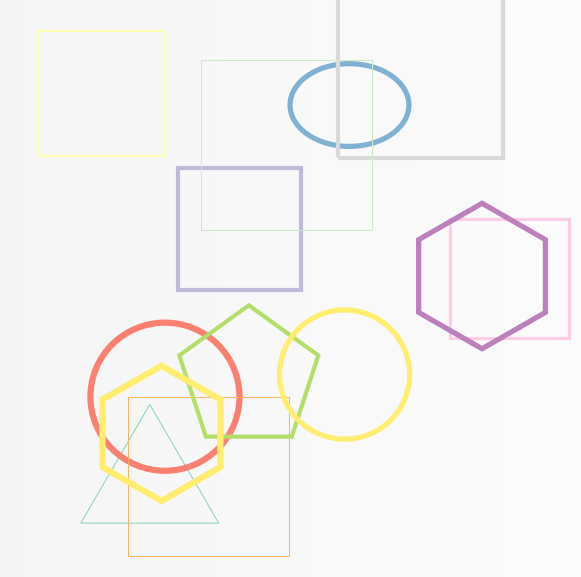[{"shape": "triangle", "thickness": 0.5, "radius": 0.68, "center": [0.258, 0.162]}, {"shape": "square", "thickness": 1, "radius": 0.54, "center": [0.175, 0.837]}, {"shape": "square", "thickness": 2, "radius": 0.53, "center": [0.412, 0.603]}, {"shape": "circle", "thickness": 3, "radius": 0.64, "center": [0.284, 0.312]}, {"shape": "oval", "thickness": 2.5, "radius": 0.51, "center": [0.601, 0.817]}, {"shape": "square", "thickness": 0.5, "radius": 0.69, "center": [0.359, 0.174]}, {"shape": "pentagon", "thickness": 2, "radius": 0.63, "center": [0.428, 0.345]}, {"shape": "square", "thickness": 1.5, "radius": 0.51, "center": [0.877, 0.517]}, {"shape": "square", "thickness": 2, "radius": 0.71, "center": [0.724, 0.868]}, {"shape": "hexagon", "thickness": 2.5, "radius": 0.63, "center": [0.829, 0.521]}, {"shape": "square", "thickness": 0.5, "radius": 0.74, "center": [0.493, 0.748]}, {"shape": "hexagon", "thickness": 3, "radius": 0.59, "center": [0.278, 0.249]}, {"shape": "circle", "thickness": 2.5, "radius": 0.56, "center": [0.593, 0.351]}]